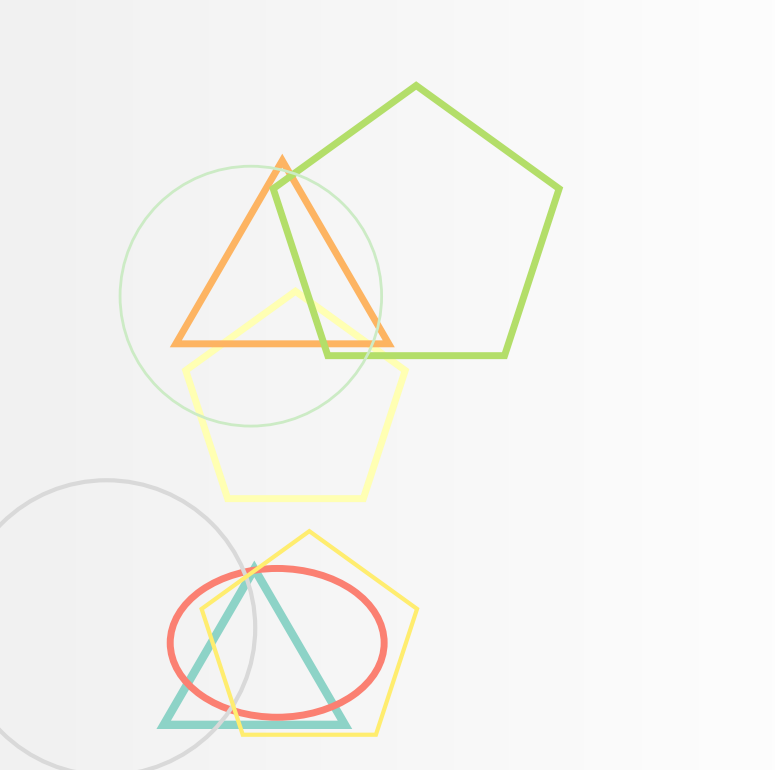[{"shape": "triangle", "thickness": 3, "radius": 0.68, "center": [0.328, 0.126]}, {"shape": "pentagon", "thickness": 2.5, "radius": 0.74, "center": [0.381, 0.473]}, {"shape": "oval", "thickness": 2.5, "radius": 0.69, "center": [0.358, 0.165]}, {"shape": "triangle", "thickness": 2.5, "radius": 0.79, "center": [0.364, 0.633]}, {"shape": "pentagon", "thickness": 2.5, "radius": 0.97, "center": [0.537, 0.695]}, {"shape": "circle", "thickness": 1.5, "radius": 0.96, "center": [0.138, 0.185]}, {"shape": "circle", "thickness": 1, "radius": 0.84, "center": [0.324, 0.615]}, {"shape": "pentagon", "thickness": 1.5, "radius": 0.73, "center": [0.399, 0.164]}]